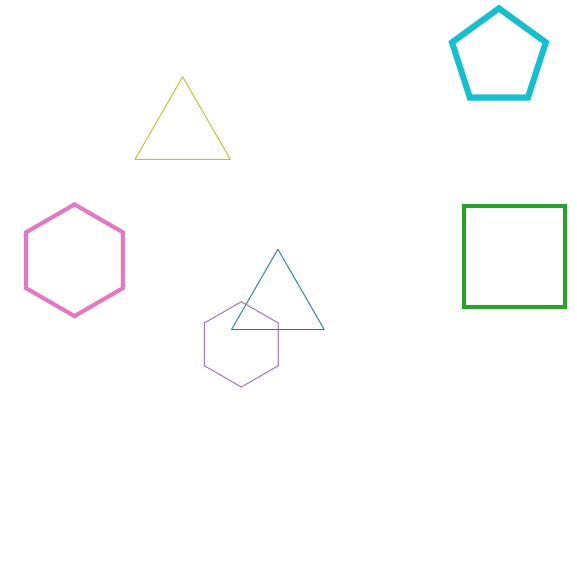[{"shape": "triangle", "thickness": 0.5, "radius": 0.46, "center": [0.481, 0.475]}, {"shape": "square", "thickness": 2, "radius": 0.44, "center": [0.891, 0.555]}, {"shape": "hexagon", "thickness": 0.5, "radius": 0.37, "center": [0.418, 0.403]}, {"shape": "hexagon", "thickness": 2, "radius": 0.48, "center": [0.129, 0.548]}, {"shape": "triangle", "thickness": 0.5, "radius": 0.48, "center": [0.316, 0.771]}, {"shape": "pentagon", "thickness": 3, "radius": 0.43, "center": [0.864, 0.899]}]